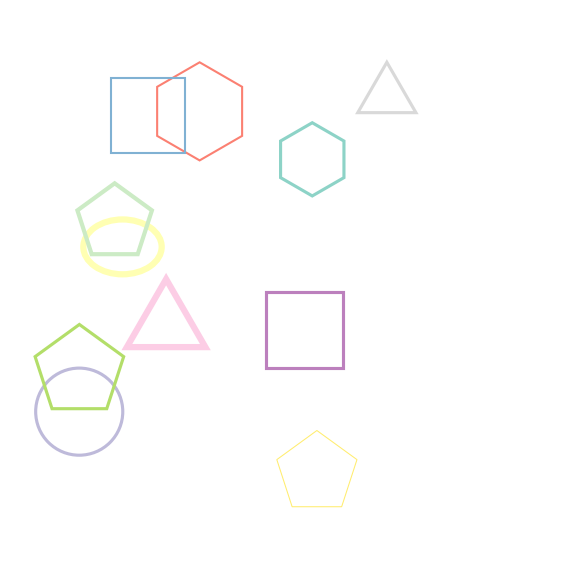[{"shape": "hexagon", "thickness": 1.5, "radius": 0.32, "center": [0.541, 0.723]}, {"shape": "oval", "thickness": 3, "radius": 0.34, "center": [0.212, 0.572]}, {"shape": "circle", "thickness": 1.5, "radius": 0.38, "center": [0.137, 0.286]}, {"shape": "hexagon", "thickness": 1, "radius": 0.42, "center": [0.346, 0.806]}, {"shape": "square", "thickness": 1, "radius": 0.32, "center": [0.256, 0.799]}, {"shape": "pentagon", "thickness": 1.5, "radius": 0.4, "center": [0.137, 0.357]}, {"shape": "triangle", "thickness": 3, "radius": 0.39, "center": [0.288, 0.437]}, {"shape": "triangle", "thickness": 1.5, "radius": 0.29, "center": [0.67, 0.833]}, {"shape": "square", "thickness": 1.5, "radius": 0.33, "center": [0.527, 0.428]}, {"shape": "pentagon", "thickness": 2, "radius": 0.34, "center": [0.199, 0.614]}, {"shape": "pentagon", "thickness": 0.5, "radius": 0.36, "center": [0.549, 0.181]}]